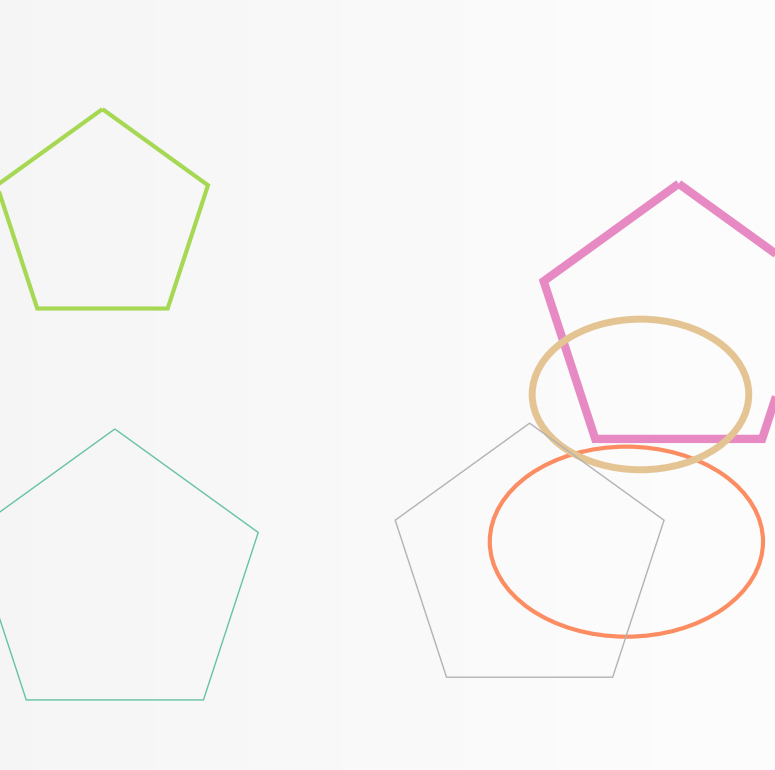[{"shape": "pentagon", "thickness": 0.5, "radius": 0.97, "center": [0.148, 0.248]}, {"shape": "oval", "thickness": 1.5, "radius": 0.88, "center": [0.808, 0.297]}, {"shape": "pentagon", "thickness": 3, "radius": 0.92, "center": [0.876, 0.578]}, {"shape": "pentagon", "thickness": 1.5, "radius": 0.72, "center": [0.132, 0.715]}, {"shape": "oval", "thickness": 2.5, "radius": 0.7, "center": [0.826, 0.488]}, {"shape": "pentagon", "thickness": 0.5, "radius": 0.91, "center": [0.683, 0.268]}]